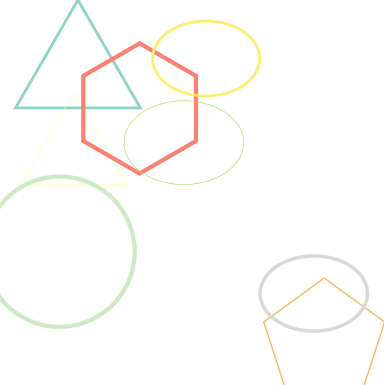[{"shape": "triangle", "thickness": 2, "radius": 0.93, "center": [0.202, 0.813]}, {"shape": "triangle", "thickness": 0.5, "radius": 0.79, "center": [0.192, 0.6]}, {"shape": "hexagon", "thickness": 3, "radius": 0.85, "center": [0.363, 0.718]}, {"shape": "pentagon", "thickness": 1, "radius": 0.83, "center": [0.842, 0.113]}, {"shape": "oval", "thickness": 0.5, "radius": 0.78, "center": [0.477, 0.629]}, {"shape": "oval", "thickness": 2.5, "radius": 0.7, "center": [0.815, 0.238]}, {"shape": "circle", "thickness": 3, "radius": 0.98, "center": [0.155, 0.346]}, {"shape": "oval", "thickness": 2, "radius": 0.7, "center": [0.535, 0.848]}]